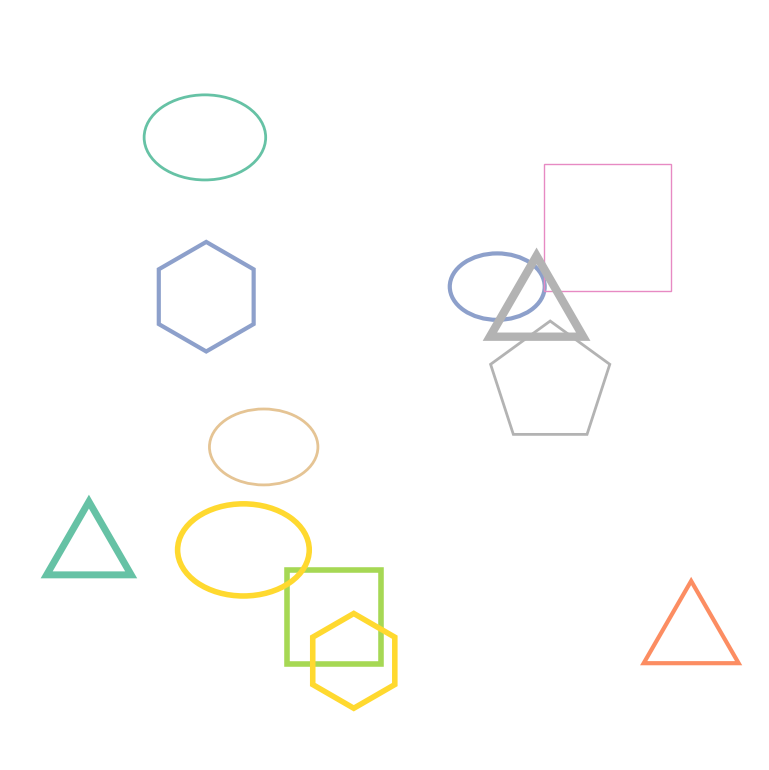[{"shape": "oval", "thickness": 1, "radius": 0.39, "center": [0.266, 0.822]}, {"shape": "triangle", "thickness": 2.5, "radius": 0.32, "center": [0.115, 0.285]}, {"shape": "triangle", "thickness": 1.5, "radius": 0.36, "center": [0.898, 0.174]}, {"shape": "oval", "thickness": 1.5, "radius": 0.31, "center": [0.646, 0.628]}, {"shape": "hexagon", "thickness": 1.5, "radius": 0.36, "center": [0.268, 0.615]}, {"shape": "square", "thickness": 0.5, "radius": 0.41, "center": [0.789, 0.704]}, {"shape": "square", "thickness": 2, "radius": 0.31, "center": [0.434, 0.199]}, {"shape": "oval", "thickness": 2, "radius": 0.43, "center": [0.316, 0.286]}, {"shape": "hexagon", "thickness": 2, "radius": 0.31, "center": [0.459, 0.142]}, {"shape": "oval", "thickness": 1, "radius": 0.35, "center": [0.342, 0.42]}, {"shape": "pentagon", "thickness": 1, "radius": 0.41, "center": [0.715, 0.502]}, {"shape": "triangle", "thickness": 3, "radius": 0.35, "center": [0.697, 0.598]}]